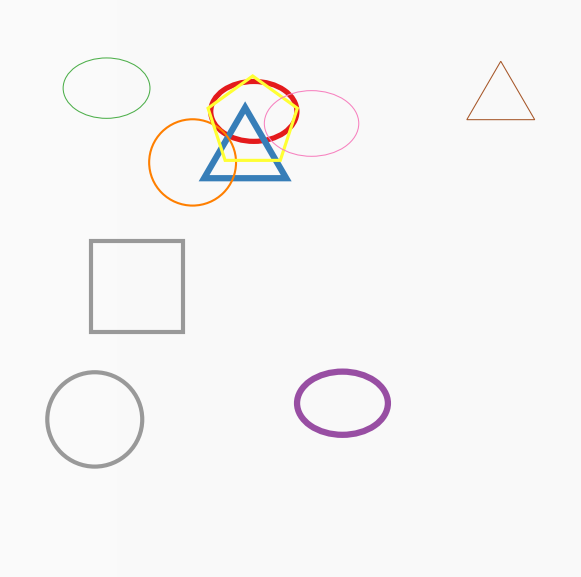[{"shape": "oval", "thickness": 2.5, "radius": 0.37, "center": [0.437, 0.806]}, {"shape": "triangle", "thickness": 3, "radius": 0.41, "center": [0.422, 0.731]}, {"shape": "oval", "thickness": 0.5, "radius": 0.37, "center": [0.183, 0.847]}, {"shape": "oval", "thickness": 3, "radius": 0.39, "center": [0.589, 0.301]}, {"shape": "circle", "thickness": 1, "radius": 0.37, "center": [0.331, 0.718]}, {"shape": "pentagon", "thickness": 1.5, "radius": 0.4, "center": [0.435, 0.787]}, {"shape": "triangle", "thickness": 0.5, "radius": 0.34, "center": [0.862, 0.826]}, {"shape": "oval", "thickness": 0.5, "radius": 0.41, "center": [0.536, 0.785]}, {"shape": "square", "thickness": 2, "radius": 0.39, "center": [0.236, 0.503]}, {"shape": "circle", "thickness": 2, "radius": 0.41, "center": [0.163, 0.273]}]